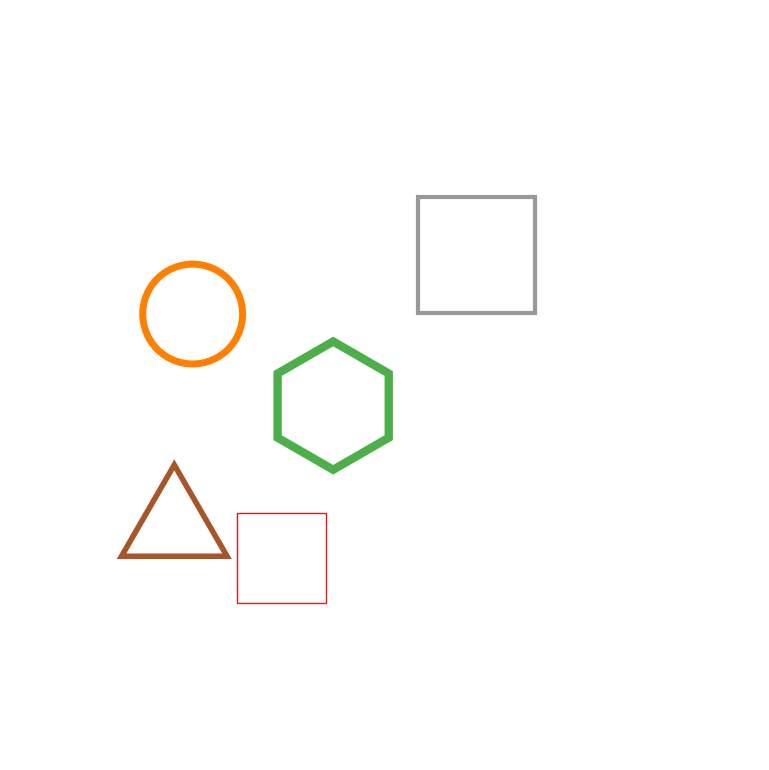[{"shape": "square", "thickness": 0.5, "radius": 0.29, "center": [0.365, 0.275]}, {"shape": "hexagon", "thickness": 3, "radius": 0.42, "center": [0.433, 0.473]}, {"shape": "circle", "thickness": 2.5, "radius": 0.32, "center": [0.25, 0.592]}, {"shape": "triangle", "thickness": 2, "radius": 0.4, "center": [0.226, 0.317]}, {"shape": "square", "thickness": 1.5, "radius": 0.38, "center": [0.619, 0.669]}]